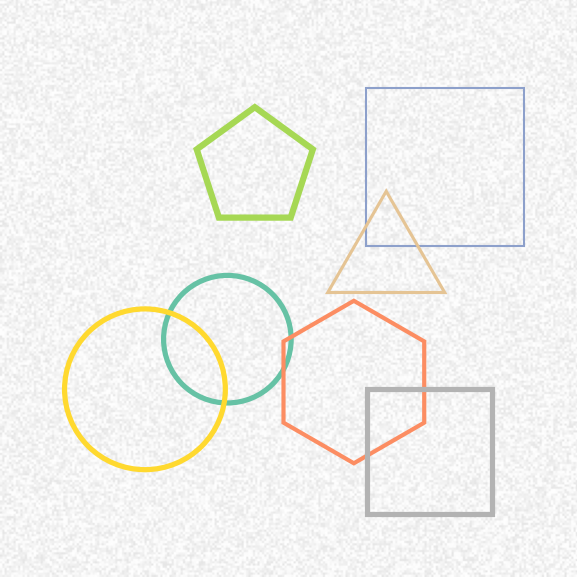[{"shape": "circle", "thickness": 2.5, "radius": 0.55, "center": [0.394, 0.412]}, {"shape": "hexagon", "thickness": 2, "radius": 0.7, "center": [0.613, 0.338]}, {"shape": "square", "thickness": 1, "radius": 0.68, "center": [0.771, 0.71]}, {"shape": "pentagon", "thickness": 3, "radius": 0.53, "center": [0.441, 0.708]}, {"shape": "circle", "thickness": 2.5, "radius": 0.7, "center": [0.251, 0.325]}, {"shape": "triangle", "thickness": 1.5, "radius": 0.58, "center": [0.669, 0.551]}, {"shape": "square", "thickness": 2.5, "radius": 0.54, "center": [0.743, 0.217]}]